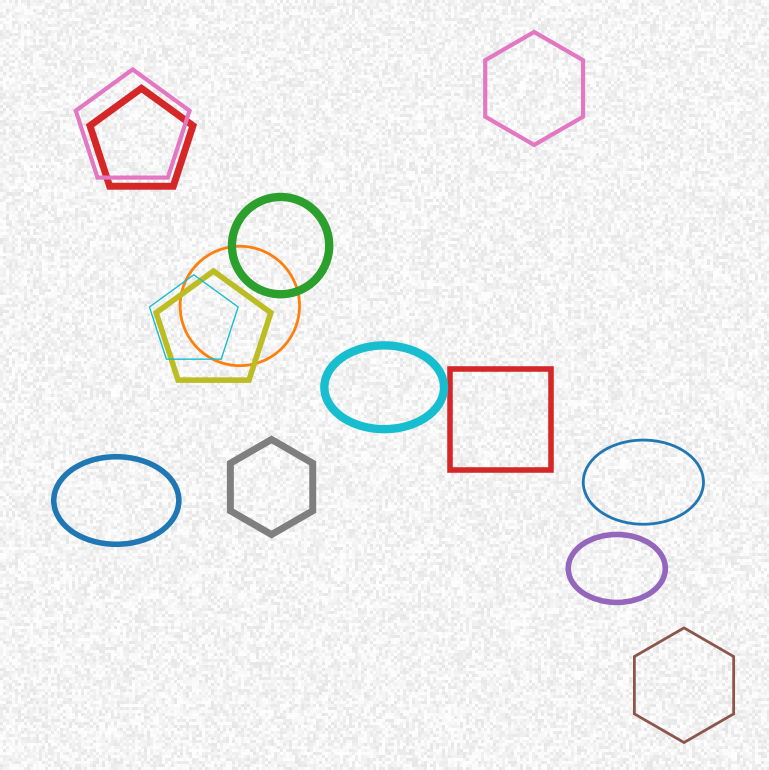[{"shape": "oval", "thickness": 1, "radius": 0.39, "center": [0.836, 0.374]}, {"shape": "oval", "thickness": 2, "radius": 0.41, "center": [0.151, 0.35]}, {"shape": "circle", "thickness": 1, "radius": 0.39, "center": [0.311, 0.603]}, {"shape": "circle", "thickness": 3, "radius": 0.32, "center": [0.364, 0.681]}, {"shape": "pentagon", "thickness": 2.5, "radius": 0.35, "center": [0.184, 0.815]}, {"shape": "square", "thickness": 2, "radius": 0.33, "center": [0.65, 0.455]}, {"shape": "oval", "thickness": 2, "radius": 0.32, "center": [0.801, 0.262]}, {"shape": "hexagon", "thickness": 1, "radius": 0.37, "center": [0.888, 0.11]}, {"shape": "pentagon", "thickness": 1.5, "radius": 0.39, "center": [0.172, 0.832]}, {"shape": "hexagon", "thickness": 1.5, "radius": 0.37, "center": [0.694, 0.885]}, {"shape": "hexagon", "thickness": 2.5, "radius": 0.31, "center": [0.353, 0.367]}, {"shape": "pentagon", "thickness": 2, "radius": 0.39, "center": [0.277, 0.57]}, {"shape": "pentagon", "thickness": 0.5, "radius": 0.3, "center": [0.252, 0.583]}, {"shape": "oval", "thickness": 3, "radius": 0.39, "center": [0.499, 0.497]}]